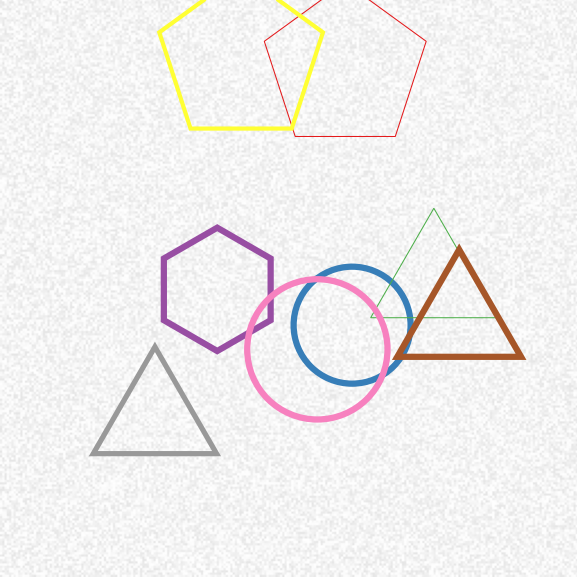[{"shape": "pentagon", "thickness": 0.5, "radius": 0.74, "center": [0.598, 0.882]}, {"shape": "circle", "thickness": 3, "radius": 0.51, "center": [0.61, 0.436]}, {"shape": "triangle", "thickness": 0.5, "radius": 0.63, "center": [0.751, 0.512]}, {"shape": "hexagon", "thickness": 3, "radius": 0.53, "center": [0.376, 0.498]}, {"shape": "pentagon", "thickness": 2, "radius": 0.74, "center": [0.418, 0.897]}, {"shape": "triangle", "thickness": 3, "radius": 0.62, "center": [0.795, 0.443]}, {"shape": "circle", "thickness": 3, "radius": 0.61, "center": [0.55, 0.394]}, {"shape": "triangle", "thickness": 2.5, "radius": 0.62, "center": [0.268, 0.275]}]